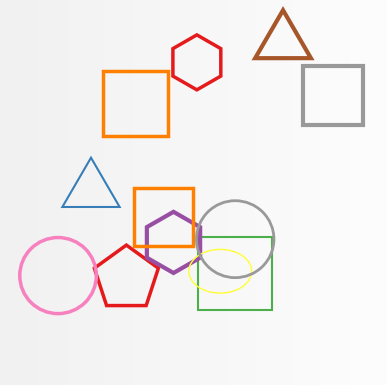[{"shape": "hexagon", "thickness": 2.5, "radius": 0.36, "center": [0.508, 0.838]}, {"shape": "pentagon", "thickness": 2.5, "radius": 0.43, "center": [0.326, 0.277]}, {"shape": "triangle", "thickness": 1.5, "radius": 0.43, "center": [0.235, 0.505]}, {"shape": "square", "thickness": 1.5, "radius": 0.48, "center": [0.606, 0.29]}, {"shape": "hexagon", "thickness": 3, "radius": 0.4, "center": [0.448, 0.37]}, {"shape": "square", "thickness": 2.5, "radius": 0.38, "center": [0.422, 0.437]}, {"shape": "square", "thickness": 2.5, "radius": 0.42, "center": [0.349, 0.731]}, {"shape": "oval", "thickness": 1, "radius": 0.41, "center": [0.568, 0.295]}, {"shape": "triangle", "thickness": 3, "radius": 0.42, "center": [0.73, 0.89]}, {"shape": "circle", "thickness": 2.5, "radius": 0.49, "center": [0.15, 0.284]}, {"shape": "square", "thickness": 3, "radius": 0.39, "center": [0.859, 0.752]}, {"shape": "circle", "thickness": 2, "radius": 0.5, "center": [0.607, 0.379]}]